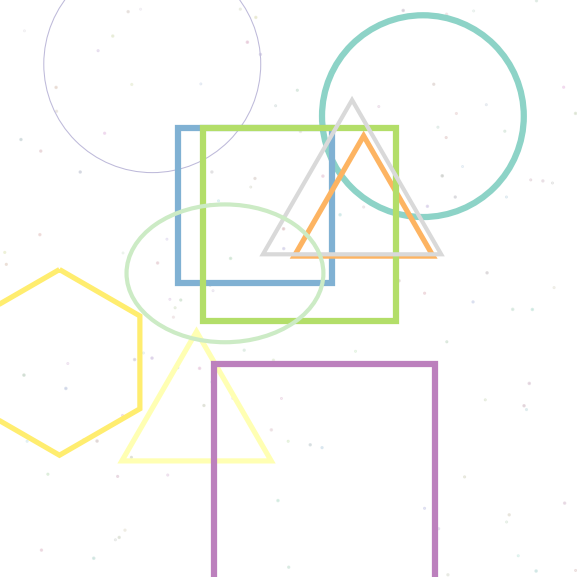[{"shape": "circle", "thickness": 3, "radius": 0.87, "center": [0.732, 0.798]}, {"shape": "triangle", "thickness": 2.5, "radius": 0.75, "center": [0.34, 0.276]}, {"shape": "circle", "thickness": 0.5, "radius": 0.94, "center": [0.264, 0.888]}, {"shape": "square", "thickness": 3, "radius": 0.67, "center": [0.441, 0.643]}, {"shape": "triangle", "thickness": 2.5, "radius": 0.69, "center": [0.63, 0.625]}, {"shape": "square", "thickness": 3, "radius": 0.83, "center": [0.518, 0.611]}, {"shape": "triangle", "thickness": 2, "radius": 0.89, "center": [0.61, 0.648]}, {"shape": "square", "thickness": 3, "radius": 0.96, "center": [0.562, 0.177]}, {"shape": "oval", "thickness": 2, "radius": 0.85, "center": [0.39, 0.526]}, {"shape": "hexagon", "thickness": 2.5, "radius": 0.8, "center": [0.103, 0.372]}]